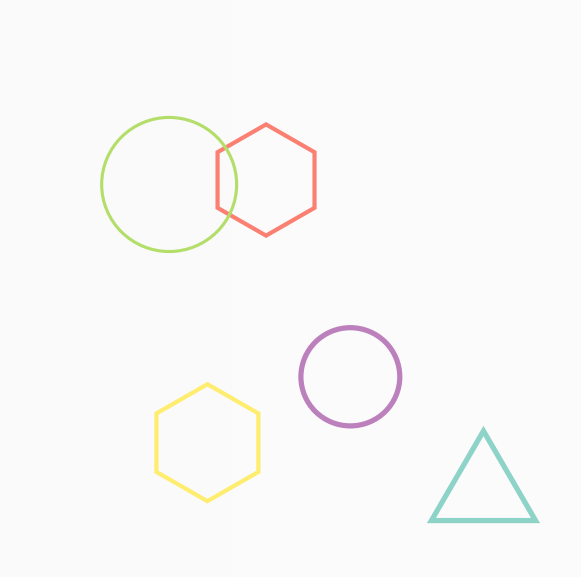[{"shape": "triangle", "thickness": 2.5, "radius": 0.52, "center": [0.832, 0.149]}, {"shape": "hexagon", "thickness": 2, "radius": 0.48, "center": [0.458, 0.687]}, {"shape": "circle", "thickness": 1.5, "radius": 0.58, "center": [0.291, 0.68]}, {"shape": "circle", "thickness": 2.5, "radius": 0.43, "center": [0.603, 0.347]}, {"shape": "hexagon", "thickness": 2, "radius": 0.51, "center": [0.357, 0.233]}]